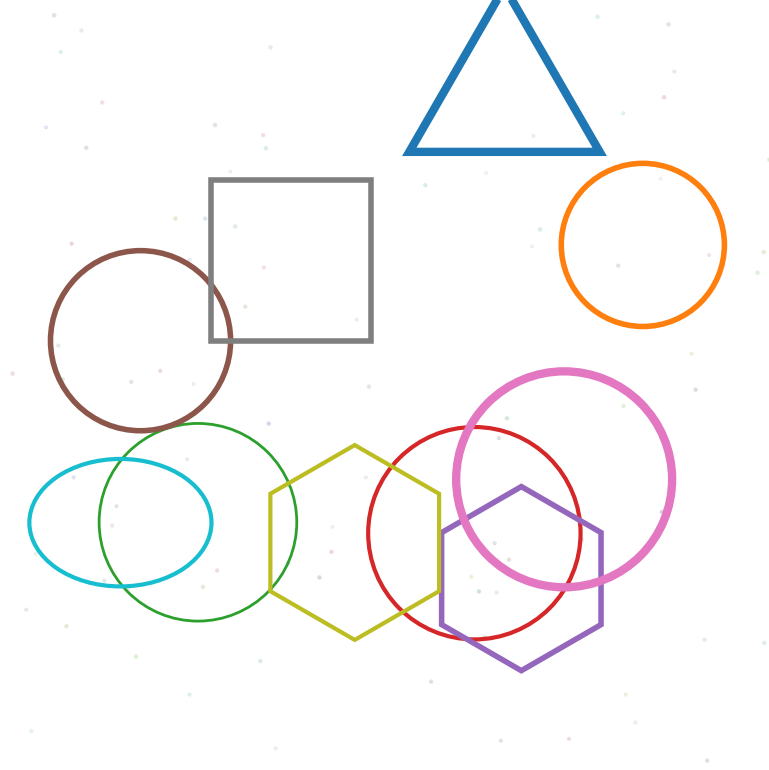[{"shape": "triangle", "thickness": 3, "radius": 0.71, "center": [0.655, 0.874]}, {"shape": "circle", "thickness": 2, "radius": 0.53, "center": [0.835, 0.682]}, {"shape": "circle", "thickness": 1, "radius": 0.64, "center": [0.257, 0.322]}, {"shape": "circle", "thickness": 1.5, "radius": 0.69, "center": [0.616, 0.308]}, {"shape": "hexagon", "thickness": 2, "radius": 0.6, "center": [0.677, 0.249]}, {"shape": "circle", "thickness": 2, "radius": 0.58, "center": [0.183, 0.558]}, {"shape": "circle", "thickness": 3, "radius": 0.7, "center": [0.733, 0.377]}, {"shape": "square", "thickness": 2, "radius": 0.52, "center": [0.378, 0.662]}, {"shape": "hexagon", "thickness": 1.5, "radius": 0.63, "center": [0.461, 0.295]}, {"shape": "oval", "thickness": 1.5, "radius": 0.59, "center": [0.156, 0.321]}]